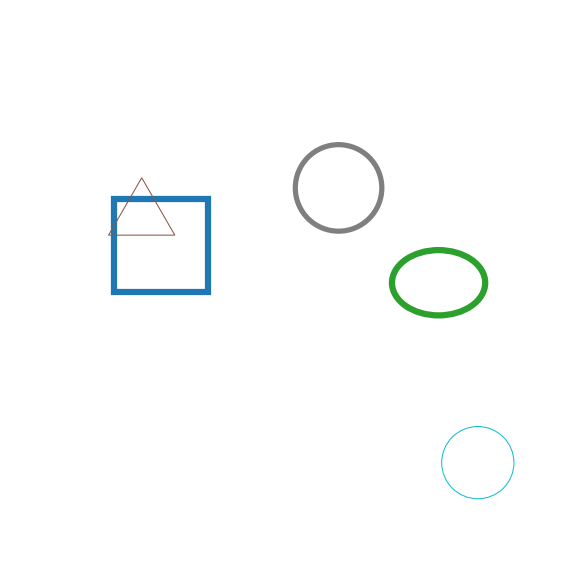[{"shape": "square", "thickness": 3, "radius": 0.4, "center": [0.279, 0.574]}, {"shape": "oval", "thickness": 3, "radius": 0.4, "center": [0.759, 0.51]}, {"shape": "triangle", "thickness": 0.5, "radius": 0.33, "center": [0.245, 0.625]}, {"shape": "circle", "thickness": 2.5, "radius": 0.37, "center": [0.586, 0.674]}, {"shape": "circle", "thickness": 0.5, "radius": 0.31, "center": [0.827, 0.198]}]